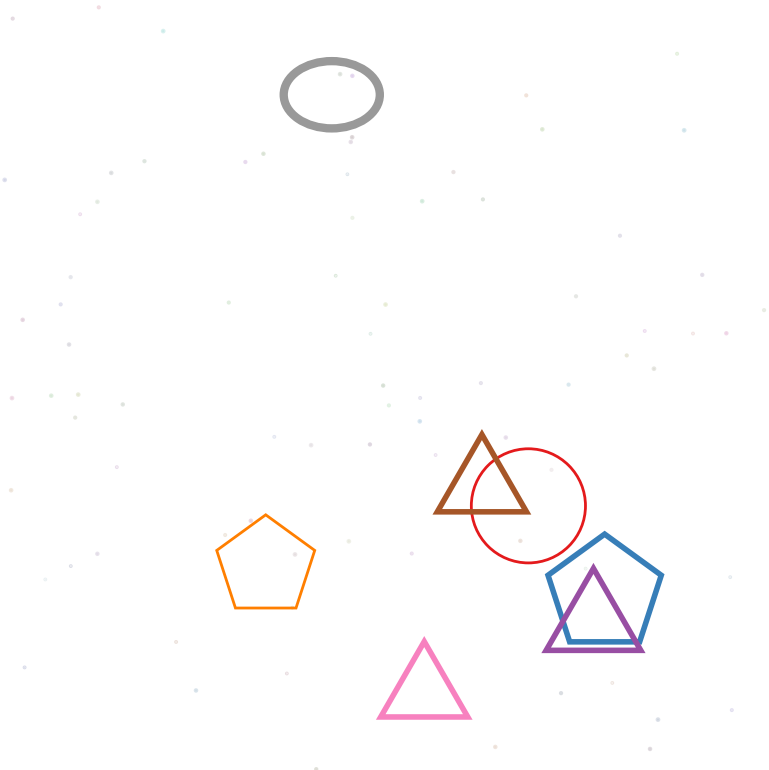[{"shape": "circle", "thickness": 1, "radius": 0.37, "center": [0.686, 0.343]}, {"shape": "pentagon", "thickness": 2, "radius": 0.39, "center": [0.785, 0.229]}, {"shape": "triangle", "thickness": 2, "radius": 0.35, "center": [0.771, 0.191]}, {"shape": "pentagon", "thickness": 1, "radius": 0.33, "center": [0.345, 0.264]}, {"shape": "triangle", "thickness": 2, "radius": 0.33, "center": [0.626, 0.369]}, {"shape": "triangle", "thickness": 2, "radius": 0.33, "center": [0.551, 0.102]}, {"shape": "oval", "thickness": 3, "radius": 0.31, "center": [0.431, 0.877]}]